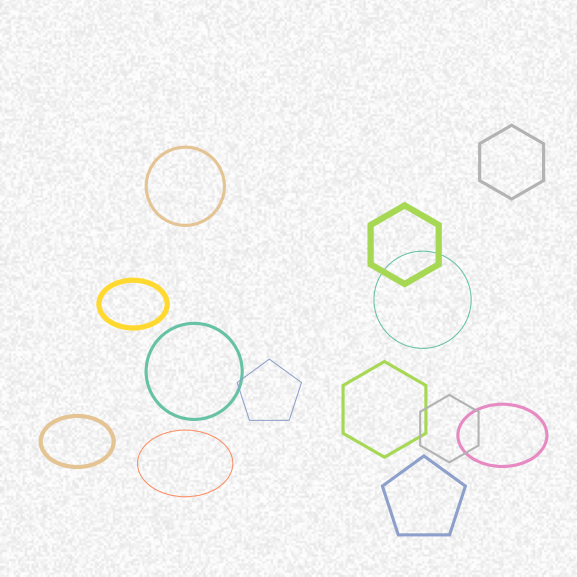[{"shape": "circle", "thickness": 0.5, "radius": 0.42, "center": [0.732, 0.48]}, {"shape": "circle", "thickness": 1.5, "radius": 0.42, "center": [0.336, 0.356]}, {"shape": "oval", "thickness": 0.5, "radius": 0.41, "center": [0.321, 0.197]}, {"shape": "pentagon", "thickness": 1.5, "radius": 0.38, "center": [0.734, 0.134]}, {"shape": "pentagon", "thickness": 0.5, "radius": 0.29, "center": [0.466, 0.319]}, {"shape": "oval", "thickness": 1.5, "radius": 0.39, "center": [0.87, 0.245]}, {"shape": "hexagon", "thickness": 1.5, "radius": 0.41, "center": [0.666, 0.29]}, {"shape": "hexagon", "thickness": 3, "radius": 0.34, "center": [0.701, 0.575]}, {"shape": "oval", "thickness": 2.5, "radius": 0.3, "center": [0.23, 0.473]}, {"shape": "circle", "thickness": 1.5, "radius": 0.34, "center": [0.321, 0.677]}, {"shape": "oval", "thickness": 2, "radius": 0.32, "center": [0.134, 0.235]}, {"shape": "hexagon", "thickness": 1, "radius": 0.29, "center": [0.778, 0.257]}, {"shape": "hexagon", "thickness": 1.5, "radius": 0.32, "center": [0.886, 0.718]}]